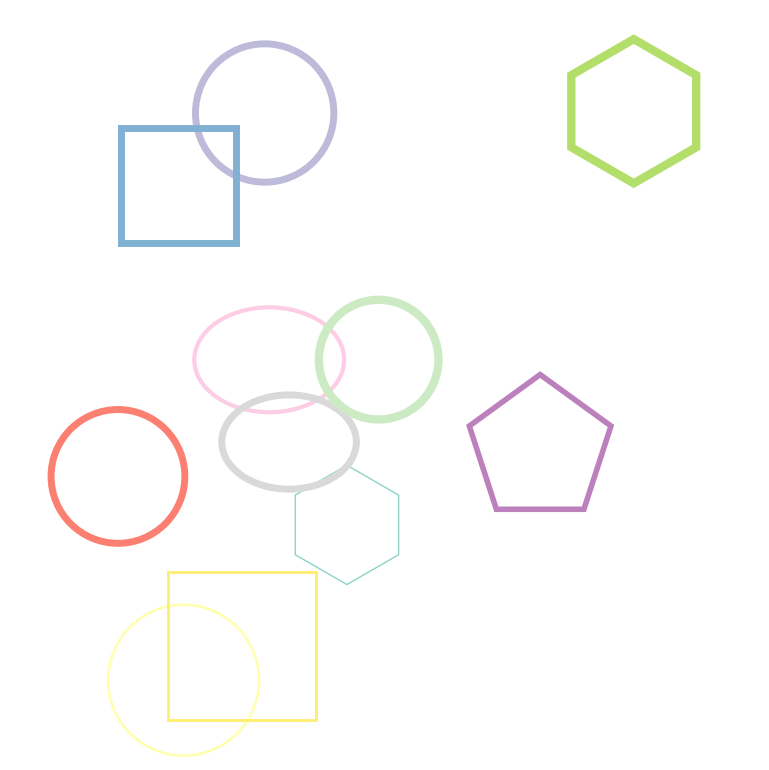[{"shape": "hexagon", "thickness": 0.5, "radius": 0.39, "center": [0.451, 0.318]}, {"shape": "circle", "thickness": 1, "radius": 0.49, "center": [0.238, 0.117]}, {"shape": "circle", "thickness": 2.5, "radius": 0.45, "center": [0.344, 0.853]}, {"shape": "circle", "thickness": 2.5, "radius": 0.43, "center": [0.153, 0.381]}, {"shape": "square", "thickness": 2.5, "radius": 0.38, "center": [0.232, 0.759]}, {"shape": "hexagon", "thickness": 3, "radius": 0.47, "center": [0.823, 0.856]}, {"shape": "oval", "thickness": 1.5, "radius": 0.49, "center": [0.35, 0.533]}, {"shape": "oval", "thickness": 2.5, "radius": 0.44, "center": [0.375, 0.426]}, {"shape": "pentagon", "thickness": 2, "radius": 0.48, "center": [0.701, 0.417]}, {"shape": "circle", "thickness": 3, "radius": 0.39, "center": [0.492, 0.533]}, {"shape": "square", "thickness": 1, "radius": 0.48, "center": [0.315, 0.161]}]